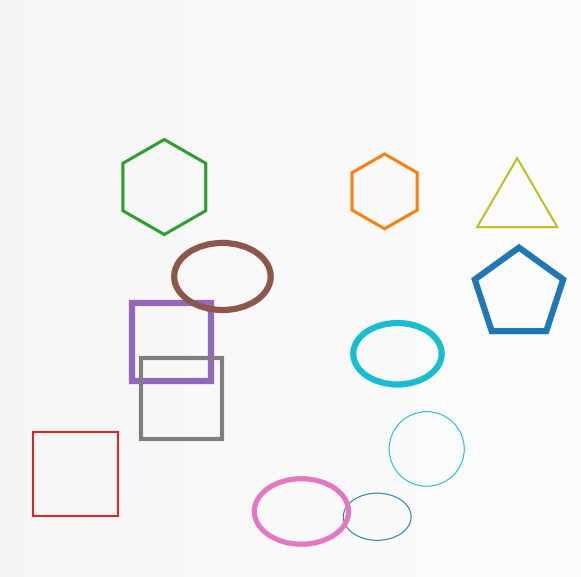[{"shape": "oval", "thickness": 0.5, "radius": 0.29, "center": [0.649, 0.104]}, {"shape": "pentagon", "thickness": 3, "radius": 0.4, "center": [0.893, 0.49]}, {"shape": "hexagon", "thickness": 1.5, "radius": 0.32, "center": [0.662, 0.668]}, {"shape": "hexagon", "thickness": 1.5, "radius": 0.41, "center": [0.283, 0.675]}, {"shape": "square", "thickness": 1, "radius": 0.37, "center": [0.13, 0.178]}, {"shape": "square", "thickness": 3, "radius": 0.34, "center": [0.295, 0.408]}, {"shape": "oval", "thickness": 3, "radius": 0.41, "center": [0.383, 0.52]}, {"shape": "oval", "thickness": 2.5, "radius": 0.41, "center": [0.519, 0.114]}, {"shape": "square", "thickness": 2, "radius": 0.35, "center": [0.313, 0.31]}, {"shape": "triangle", "thickness": 1, "radius": 0.4, "center": [0.89, 0.646]}, {"shape": "circle", "thickness": 0.5, "radius": 0.32, "center": [0.734, 0.222]}, {"shape": "oval", "thickness": 3, "radius": 0.38, "center": [0.684, 0.387]}]